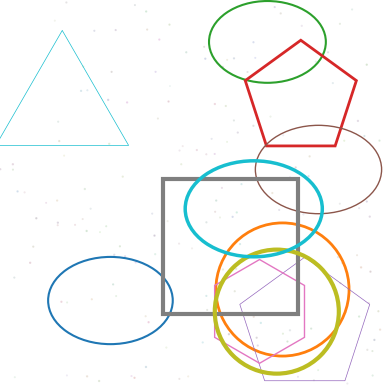[{"shape": "oval", "thickness": 1.5, "radius": 0.81, "center": [0.287, 0.219]}, {"shape": "circle", "thickness": 2, "radius": 0.86, "center": [0.734, 0.248]}, {"shape": "oval", "thickness": 1.5, "radius": 0.76, "center": [0.695, 0.891]}, {"shape": "pentagon", "thickness": 2, "radius": 0.76, "center": [0.781, 0.744]}, {"shape": "pentagon", "thickness": 0.5, "radius": 0.89, "center": [0.792, 0.155]}, {"shape": "oval", "thickness": 1, "radius": 0.82, "center": [0.827, 0.56]}, {"shape": "hexagon", "thickness": 1, "radius": 0.67, "center": [0.674, 0.191]}, {"shape": "square", "thickness": 3, "radius": 0.88, "center": [0.599, 0.359]}, {"shape": "circle", "thickness": 3, "radius": 0.81, "center": [0.719, 0.191]}, {"shape": "oval", "thickness": 2.5, "radius": 0.89, "center": [0.659, 0.458]}, {"shape": "triangle", "thickness": 0.5, "radius": 1.0, "center": [0.162, 0.722]}]